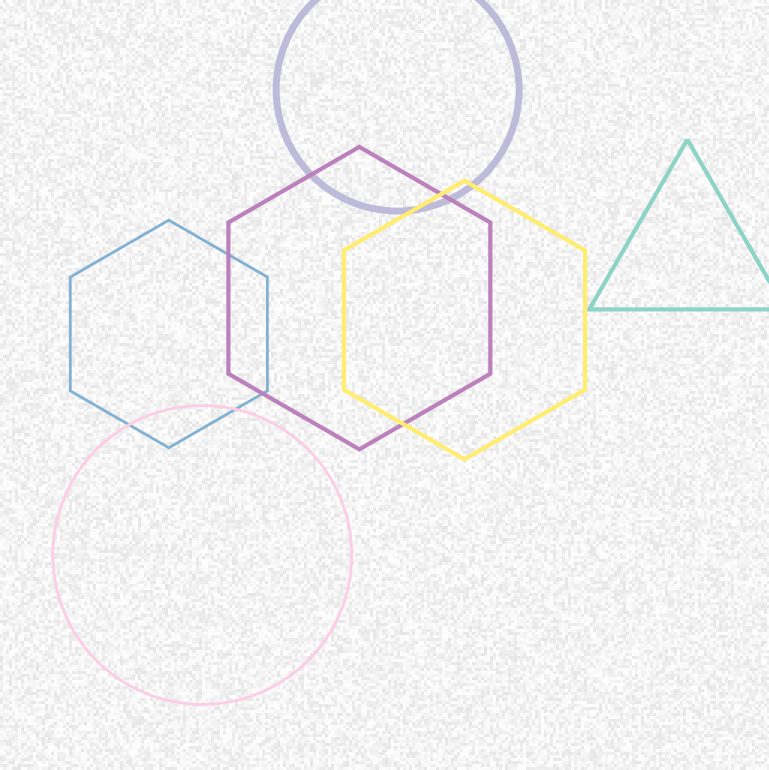[{"shape": "triangle", "thickness": 1.5, "radius": 0.74, "center": [0.893, 0.672]}, {"shape": "circle", "thickness": 2.5, "radius": 0.79, "center": [0.516, 0.884]}, {"shape": "hexagon", "thickness": 1, "radius": 0.74, "center": [0.219, 0.566]}, {"shape": "circle", "thickness": 1, "radius": 0.97, "center": [0.263, 0.279]}, {"shape": "hexagon", "thickness": 1.5, "radius": 0.98, "center": [0.467, 0.613]}, {"shape": "hexagon", "thickness": 1.5, "radius": 0.9, "center": [0.603, 0.584]}]